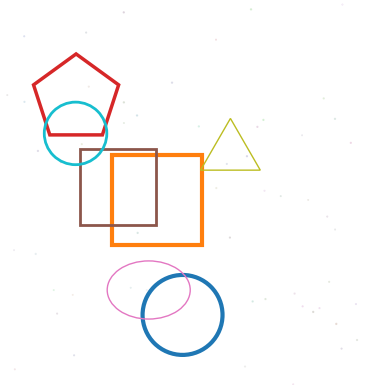[{"shape": "circle", "thickness": 3, "radius": 0.52, "center": [0.474, 0.182]}, {"shape": "square", "thickness": 3, "radius": 0.58, "center": [0.407, 0.482]}, {"shape": "pentagon", "thickness": 2.5, "radius": 0.58, "center": [0.198, 0.744]}, {"shape": "square", "thickness": 2, "radius": 0.49, "center": [0.307, 0.515]}, {"shape": "oval", "thickness": 1, "radius": 0.54, "center": [0.386, 0.247]}, {"shape": "triangle", "thickness": 1, "radius": 0.45, "center": [0.599, 0.603]}, {"shape": "circle", "thickness": 2, "radius": 0.41, "center": [0.196, 0.654]}]